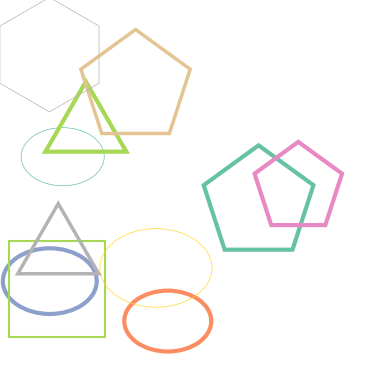[{"shape": "oval", "thickness": 0.5, "radius": 0.54, "center": [0.163, 0.593]}, {"shape": "pentagon", "thickness": 3, "radius": 0.75, "center": [0.672, 0.473]}, {"shape": "oval", "thickness": 3, "radius": 0.56, "center": [0.436, 0.166]}, {"shape": "oval", "thickness": 3, "radius": 0.61, "center": [0.129, 0.27]}, {"shape": "pentagon", "thickness": 3, "radius": 0.6, "center": [0.775, 0.512]}, {"shape": "triangle", "thickness": 3, "radius": 0.61, "center": [0.223, 0.667]}, {"shape": "square", "thickness": 1.5, "radius": 0.62, "center": [0.149, 0.249]}, {"shape": "oval", "thickness": 0.5, "radius": 0.73, "center": [0.405, 0.304]}, {"shape": "pentagon", "thickness": 2.5, "radius": 0.75, "center": [0.352, 0.774]}, {"shape": "triangle", "thickness": 2.5, "radius": 0.61, "center": [0.151, 0.35]}, {"shape": "hexagon", "thickness": 0.5, "radius": 0.74, "center": [0.128, 0.858]}]